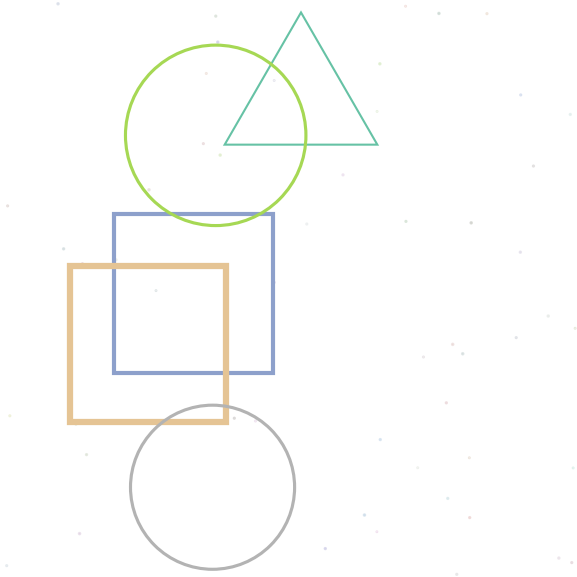[{"shape": "triangle", "thickness": 1, "radius": 0.76, "center": [0.521, 0.825]}, {"shape": "square", "thickness": 2, "radius": 0.69, "center": [0.335, 0.49]}, {"shape": "circle", "thickness": 1.5, "radius": 0.78, "center": [0.373, 0.765]}, {"shape": "square", "thickness": 3, "radius": 0.68, "center": [0.257, 0.403]}, {"shape": "circle", "thickness": 1.5, "radius": 0.71, "center": [0.368, 0.155]}]